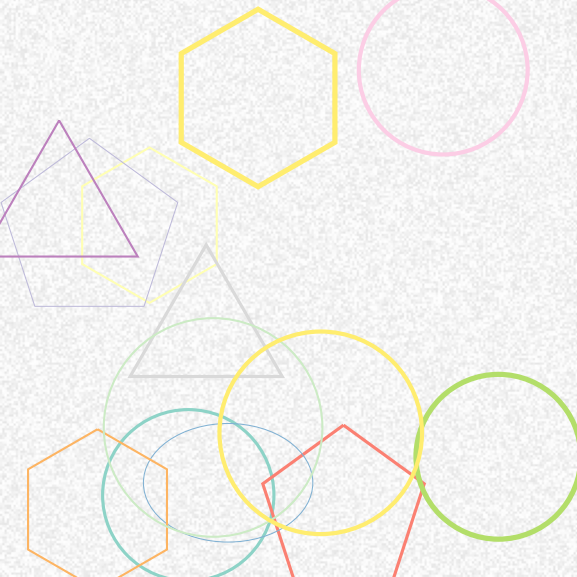[{"shape": "circle", "thickness": 1.5, "radius": 0.74, "center": [0.326, 0.142]}, {"shape": "hexagon", "thickness": 1, "radius": 0.67, "center": [0.259, 0.609]}, {"shape": "pentagon", "thickness": 0.5, "radius": 0.8, "center": [0.155, 0.599]}, {"shape": "pentagon", "thickness": 1.5, "radius": 0.73, "center": [0.595, 0.116]}, {"shape": "oval", "thickness": 0.5, "radius": 0.73, "center": [0.395, 0.163]}, {"shape": "hexagon", "thickness": 1, "radius": 0.69, "center": [0.169, 0.117]}, {"shape": "circle", "thickness": 2.5, "radius": 0.71, "center": [0.863, 0.208]}, {"shape": "circle", "thickness": 2, "radius": 0.73, "center": [0.767, 0.878]}, {"shape": "triangle", "thickness": 1.5, "radius": 0.76, "center": [0.357, 0.423]}, {"shape": "triangle", "thickness": 1, "radius": 0.79, "center": [0.102, 0.633]}, {"shape": "circle", "thickness": 1, "radius": 0.95, "center": [0.369, 0.259]}, {"shape": "hexagon", "thickness": 2.5, "radius": 0.77, "center": [0.447, 0.83]}, {"shape": "circle", "thickness": 2, "radius": 0.88, "center": [0.555, 0.25]}]